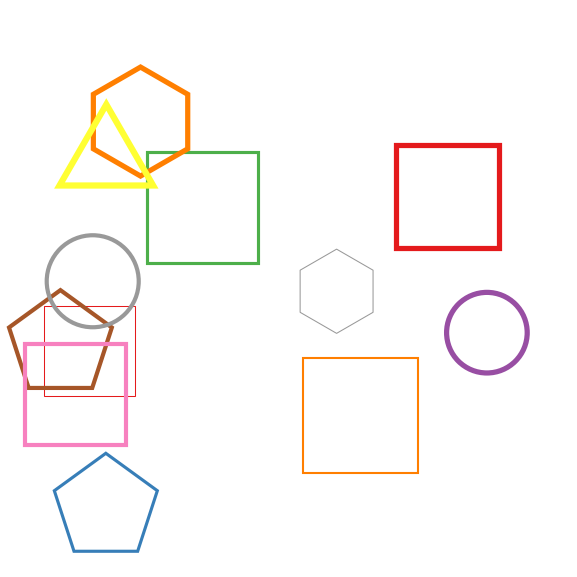[{"shape": "square", "thickness": 0.5, "radius": 0.39, "center": [0.155, 0.392]}, {"shape": "square", "thickness": 2.5, "radius": 0.44, "center": [0.775, 0.659]}, {"shape": "pentagon", "thickness": 1.5, "radius": 0.47, "center": [0.183, 0.12]}, {"shape": "square", "thickness": 1.5, "radius": 0.48, "center": [0.35, 0.64]}, {"shape": "circle", "thickness": 2.5, "radius": 0.35, "center": [0.843, 0.423]}, {"shape": "square", "thickness": 1, "radius": 0.5, "center": [0.625, 0.279]}, {"shape": "hexagon", "thickness": 2.5, "radius": 0.47, "center": [0.243, 0.789]}, {"shape": "triangle", "thickness": 3, "radius": 0.47, "center": [0.184, 0.725]}, {"shape": "pentagon", "thickness": 2, "radius": 0.47, "center": [0.105, 0.403]}, {"shape": "square", "thickness": 2, "radius": 0.44, "center": [0.13, 0.316]}, {"shape": "circle", "thickness": 2, "radius": 0.4, "center": [0.161, 0.512]}, {"shape": "hexagon", "thickness": 0.5, "radius": 0.36, "center": [0.583, 0.495]}]